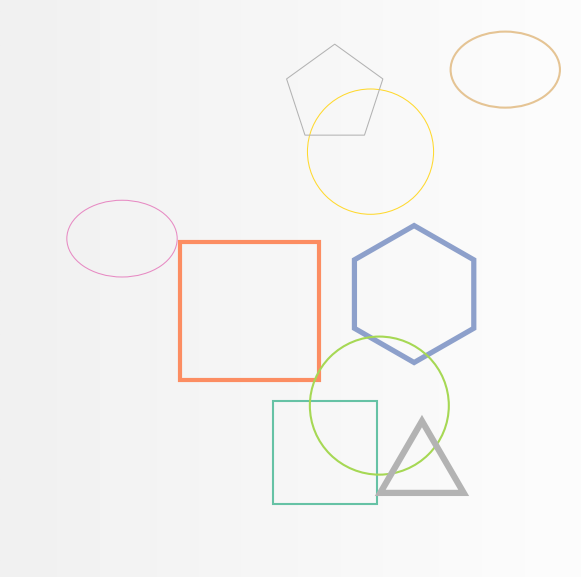[{"shape": "square", "thickness": 1, "radius": 0.45, "center": [0.558, 0.215]}, {"shape": "square", "thickness": 2, "radius": 0.6, "center": [0.429, 0.46]}, {"shape": "hexagon", "thickness": 2.5, "radius": 0.59, "center": [0.712, 0.49]}, {"shape": "oval", "thickness": 0.5, "radius": 0.47, "center": [0.21, 0.586]}, {"shape": "circle", "thickness": 1, "radius": 0.6, "center": [0.653, 0.297]}, {"shape": "circle", "thickness": 0.5, "radius": 0.54, "center": [0.637, 0.737]}, {"shape": "oval", "thickness": 1, "radius": 0.47, "center": [0.869, 0.879]}, {"shape": "pentagon", "thickness": 0.5, "radius": 0.44, "center": [0.576, 0.836]}, {"shape": "triangle", "thickness": 3, "radius": 0.41, "center": [0.726, 0.187]}]